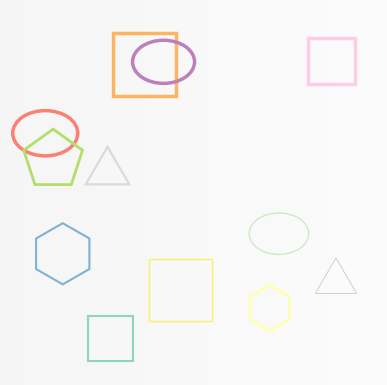[{"shape": "square", "thickness": 1.5, "radius": 0.29, "center": [0.286, 0.121]}, {"shape": "hexagon", "thickness": 2, "radius": 0.29, "center": [0.696, 0.2]}, {"shape": "triangle", "thickness": 0.5, "radius": 0.31, "center": [0.867, 0.269]}, {"shape": "oval", "thickness": 2.5, "radius": 0.42, "center": [0.117, 0.654]}, {"shape": "hexagon", "thickness": 1.5, "radius": 0.4, "center": [0.162, 0.341]}, {"shape": "square", "thickness": 2.5, "radius": 0.41, "center": [0.372, 0.832]}, {"shape": "pentagon", "thickness": 2, "radius": 0.4, "center": [0.137, 0.585]}, {"shape": "square", "thickness": 2.5, "radius": 0.3, "center": [0.856, 0.842]}, {"shape": "triangle", "thickness": 1.5, "radius": 0.32, "center": [0.277, 0.554]}, {"shape": "oval", "thickness": 2.5, "radius": 0.4, "center": [0.422, 0.839]}, {"shape": "oval", "thickness": 1, "radius": 0.38, "center": [0.72, 0.393]}, {"shape": "square", "thickness": 1, "radius": 0.41, "center": [0.466, 0.246]}]